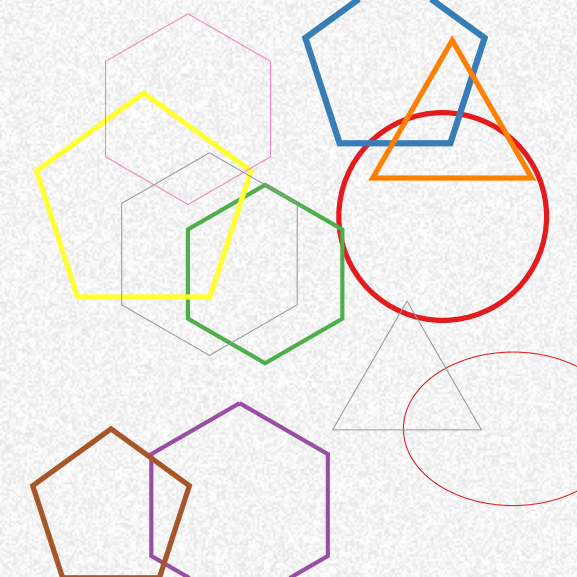[{"shape": "oval", "thickness": 0.5, "radius": 0.95, "center": [0.888, 0.257]}, {"shape": "circle", "thickness": 2.5, "radius": 0.9, "center": [0.767, 0.624]}, {"shape": "pentagon", "thickness": 3, "radius": 0.82, "center": [0.684, 0.883]}, {"shape": "hexagon", "thickness": 2, "radius": 0.77, "center": [0.459, 0.525]}, {"shape": "hexagon", "thickness": 2, "radius": 0.88, "center": [0.415, 0.125]}, {"shape": "triangle", "thickness": 2.5, "radius": 0.79, "center": [0.783, 0.77]}, {"shape": "pentagon", "thickness": 2.5, "radius": 0.98, "center": [0.249, 0.643]}, {"shape": "pentagon", "thickness": 2.5, "radius": 0.71, "center": [0.192, 0.114]}, {"shape": "hexagon", "thickness": 0.5, "radius": 0.83, "center": [0.326, 0.81]}, {"shape": "triangle", "thickness": 0.5, "radius": 0.74, "center": [0.705, 0.329]}, {"shape": "hexagon", "thickness": 0.5, "radius": 0.88, "center": [0.363, 0.559]}]